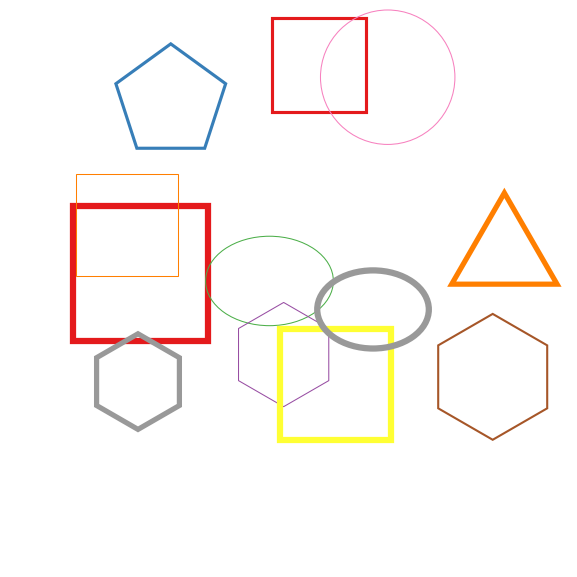[{"shape": "square", "thickness": 1.5, "radius": 0.41, "center": [0.553, 0.886]}, {"shape": "square", "thickness": 3, "radius": 0.58, "center": [0.243, 0.526]}, {"shape": "pentagon", "thickness": 1.5, "radius": 0.5, "center": [0.296, 0.823]}, {"shape": "oval", "thickness": 0.5, "radius": 0.55, "center": [0.467, 0.513]}, {"shape": "hexagon", "thickness": 0.5, "radius": 0.45, "center": [0.491, 0.385]}, {"shape": "triangle", "thickness": 2.5, "radius": 0.53, "center": [0.873, 0.56]}, {"shape": "square", "thickness": 0.5, "radius": 0.44, "center": [0.22, 0.609]}, {"shape": "square", "thickness": 3, "radius": 0.48, "center": [0.581, 0.334]}, {"shape": "hexagon", "thickness": 1, "radius": 0.54, "center": [0.853, 0.347]}, {"shape": "circle", "thickness": 0.5, "radius": 0.58, "center": [0.671, 0.865]}, {"shape": "hexagon", "thickness": 2.5, "radius": 0.41, "center": [0.239, 0.338]}, {"shape": "oval", "thickness": 3, "radius": 0.48, "center": [0.646, 0.463]}]